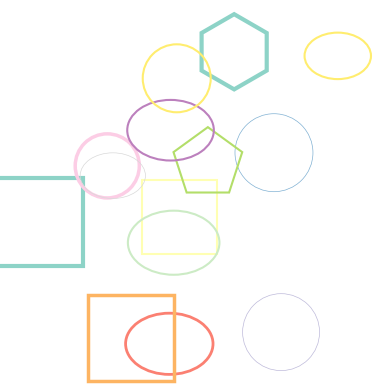[{"shape": "hexagon", "thickness": 3, "radius": 0.49, "center": [0.608, 0.866]}, {"shape": "square", "thickness": 3, "radius": 0.57, "center": [0.101, 0.424]}, {"shape": "square", "thickness": 1.5, "radius": 0.48, "center": [0.466, 0.436]}, {"shape": "circle", "thickness": 0.5, "radius": 0.5, "center": [0.73, 0.137]}, {"shape": "oval", "thickness": 2, "radius": 0.57, "center": [0.44, 0.107]}, {"shape": "circle", "thickness": 0.5, "radius": 0.51, "center": [0.712, 0.603]}, {"shape": "square", "thickness": 2.5, "radius": 0.56, "center": [0.341, 0.121]}, {"shape": "pentagon", "thickness": 1.5, "radius": 0.47, "center": [0.54, 0.576]}, {"shape": "circle", "thickness": 2.5, "radius": 0.42, "center": [0.279, 0.569]}, {"shape": "oval", "thickness": 0.5, "radius": 0.42, "center": [0.293, 0.544]}, {"shape": "oval", "thickness": 1.5, "radius": 0.56, "center": [0.443, 0.662]}, {"shape": "oval", "thickness": 1.5, "radius": 0.59, "center": [0.451, 0.37]}, {"shape": "oval", "thickness": 1.5, "radius": 0.43, "center": [0.877, 0.855]}, {"shape": "circle", "thickness": 1.5, "radius": 0.44, "center": [0.459, 0.797]}]